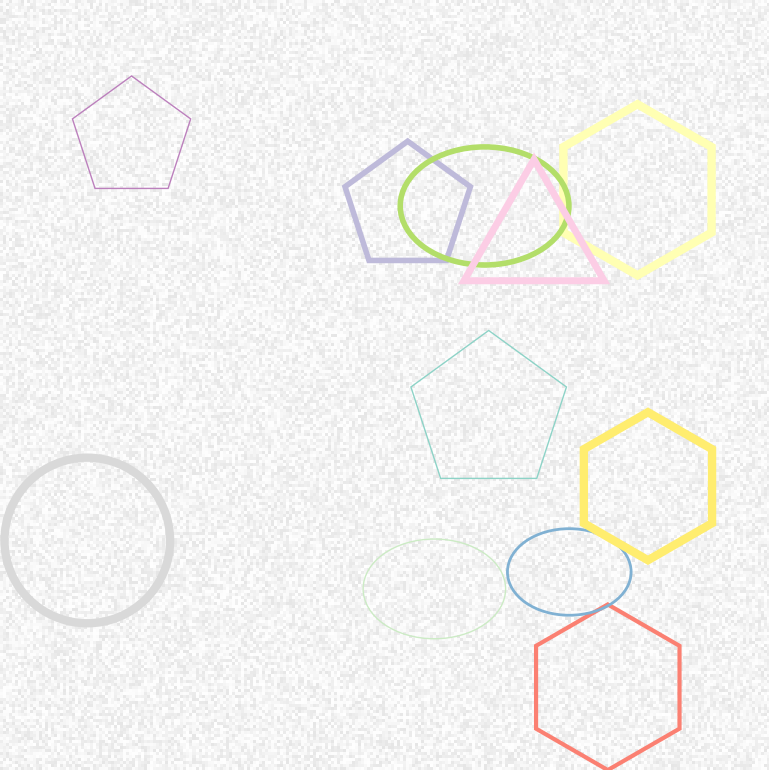[{"shape": "pentagon", "thickness": 0.5, "radius": 0.53, "center": [0.635, 0.465]}, {"shape": "hexagon", "thickness": 3, "radius": 0.56, "center": [0.828, 0.754]}, {"shape": "pentagon", "thickness": 2, "radius": 0.43, "center": [0.529, 0.731]}, {"shape": "hexagon", "thickness": 1.5, "radius": 0.54, "center": [0.789, 0.107]}, {"shape": "oval", "thickness": 1, "radius": 0.4, "center": [0.739, 0.257]}, {"shape": "oval", "thickness": 2, "radius": 0.55, "center": [0.629, 0.733]}, {"shape": "triangle", "thickness": 2.5, "radius": 0.53, "center": [0.694, 0.688]}, {"shape": "circle", "thickness": 3, "radius": 0.54, "center": [0.113, 0.298]}, {"shape": "pentagon", "thickness": 0.5, "radius": 0.4, "center": [0.171, 0.821]}, {"shape": "oval", "thickness": 0.5, "radius": 0.46, "center": [0.564, 0.235]}, {"shape": "hexagon", "thickness": 3, "radius": 0.48, "center": [0.841, 0.369]}]